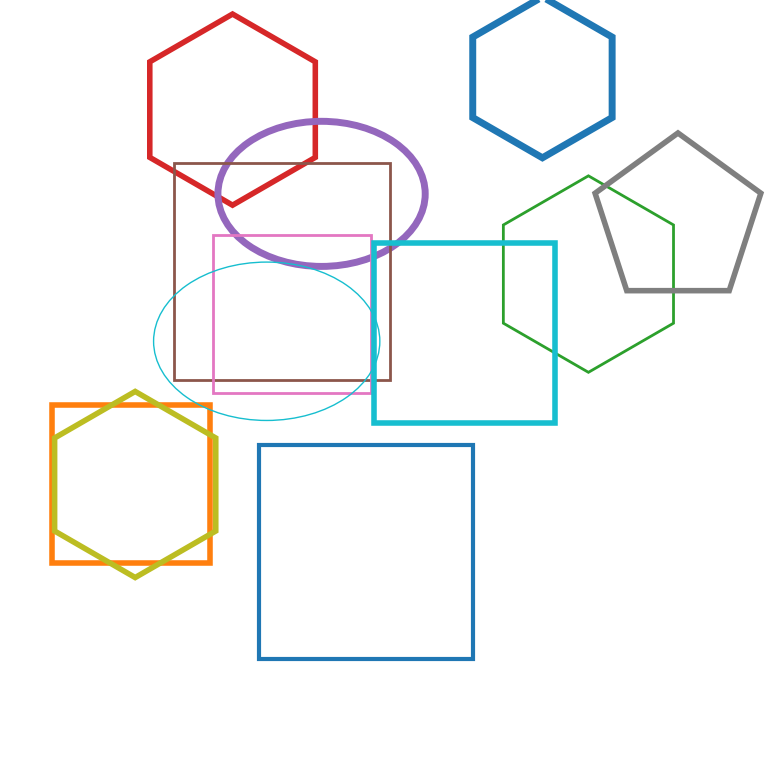[{"shape": "square", "thickness": 1.5, "radius": 0.69, "center": [0.475, 0.283]}, {"shape": "hexagon", "thickness": 2.5, "radius": 0.52, "center": [0.704, 0.9]}, {"shape": "square", "thickness": 2, "radius": 0.51, "center": [0.17, 0.372]}, {"shape": "hexagon", "thickness": 1, "radius": 0.64, "center": [0.764, 0.644]}, {"shape": "hexagon", "thickness": 2, "radius": 0.62, "center": [0.302, 0.858]}, {"shape": "oval", "thickness": 2.5, "radius": 0.67, "center": [0.418, 0.748]}, {"shape": "square", "thickness": 1, "radius": 0.7, "center": [0.366, 0.647]}, {"shape": "square", "thickness": 1, "radius": 0.51, "center": [0.38, 0.592]}, {"shape": "pentagon", "thickness": 2, "radius": 0.57, "center": [0.88, 0.714]}, {"shape": "hexagon", "thickness": 2, "radius": 0.6, "center": [0.176, 0.371]}, {"shape": "square", "thickness": 2, "radius": 0.59, "center": [0.603, 0.568]}, {"shape": "oval", "thickness": 0.5, "radius": 0.73, "center": [0.346, 0.557]}]